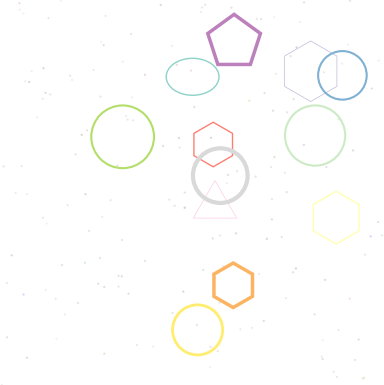[{"shape": "oval", "thickness": 1, "radius": 0.34, "center": [0.5, 0.801]}, {"shape": "hexagon", "thickness": 1, "radius": 0.34, "center": [0.873, 0.435]}, {"shape": "hexagon", "thickness": 0.5, "radius": 0.39, "center": [0.807, 0.815]}, {"shape": "hexagon", "thickness": 1, "radius": 0.29, "center": [0.554, 0.625]}, {"shape": "circle", "thickness": 1.5, "radius": 0.32, "center": [0.889, 0.804]}, {"shape": "hexagon", "thickness": 2.5, "radius": 0.29, "center": [0.606, 0.259]}, {"shape": "circle", "thickness": 1.5, "radius": 0.41, "center": [0.319, 0.645]}, {"shape": "triangle", "thickness": 0.5, "radius": 0.33, "center": [0.558, 0.466]}, {"shape": "circle", "thickness": 3, "radius": 0.35, "center": [0.572, 0.544]}, {"shape": "pentagon", "thickness": 2.5, "radius": 0.36, "center": [0.608, 0.891]}, {"shape": "circle", "thickness": 1.5, "radius": 0.39, "center": [0.818, 0.648]}, {"shape": "circle", "thickness": 2, "radius": 0.33, "center": [0.513, 0.143]}]